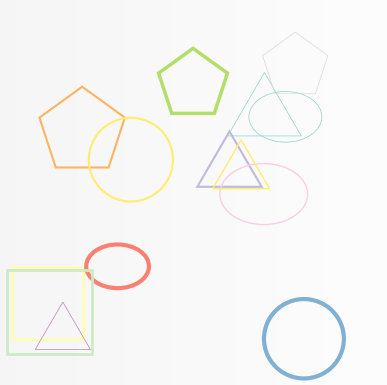[{"shape": "triangle", "thickness": 0.5, "radius": 0.55, "center": [0.682, 0.702]}, {"shape": "oval", "thickness": 0.5, "radius": 0.47, "center": [0.737, 0.697]}, {"shape": "square", "thickness": 2, "radius": 0.46, "center": [0.122, 0.213]}, {"shape": "triangle", "thickness": 1.5, "radius": 0.48, "center": [0.592, 0.563]}, {"shape": "oval", "thickness": 3, "radius": 0.4, "center": [0.303, 0.308]}, {"shape": "circle", "thickness": 3, "radius": 0.52, "center": [0.784, 0.12]}, {"shape": "pentagon", "thickness": 1.5, "radius": 0.58, "center": [0.212, 0.659]}, {"shape": "pentagon", "thickness": 2.5, "radius": 0.47, "center": [0.498, 0.781]}, {"shape": "oval", "thickness": 1, "radius": 0.57, "center": [0.681, 0.496]}, {"shape": "pentagon", "thickness": 0.5, "radius": 0.44, "center": [0.762, 0.828]}, {"shape": "triangle", "thickness": 0.5, "radius": 0.41, "center": [0.162, 0.133]}, {"shape": "square", "thickness": 2, "radius": 0.55, "center": [0.128, 0.189]}, {"shape": "circle", "thickness": 1.5, "radius": 0.54, "center": [0.338, 0.585]}, {"shape": "triangle", "thickness": 1, "radius": 0.42, "center": [0.622, 0.552]}]